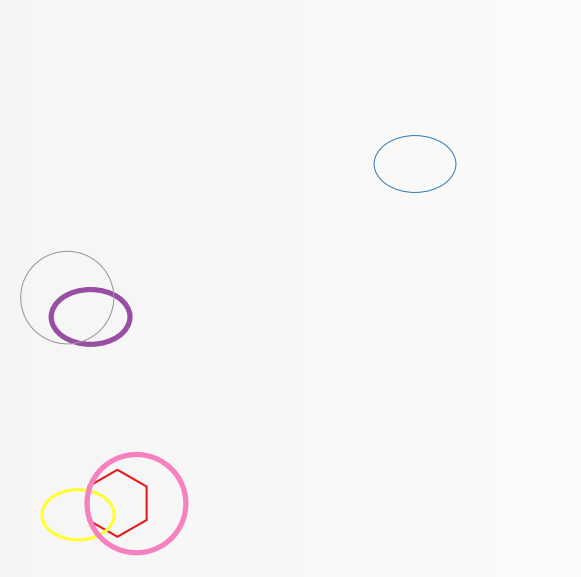[{"shape": "hexagon", "thickness": 1, "radius": 0.29, "center": [0.202, 0.128]}, {"shape": "oval", "thickness": 0.5, "radius": 0.35, "center": [0.714, 0.715]}, {"shape": "oval", "thickness": 2.5, "radius": 0.34, "center": [0.156, 0.45]}, {"shape": "oval", "thickness": 1.5, "radius": 0.31, "center": [0.134, 0.108]}, {"shape": "circle", "thickness": 2.5, "radius": 0.43, "center": [0.235, 0.127]}, {"shape": "circle", "thickness": 0.5, "radius": 0.4, "center": [0.116, 0.484]}]